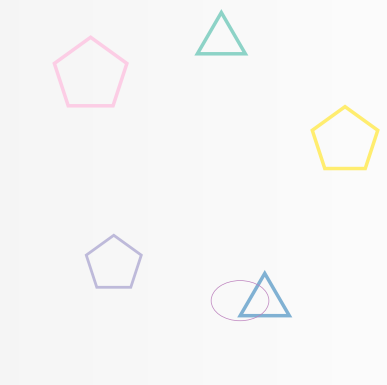[{"shape": "triangle", "thickness": 2.5, "radius": 0.36, "center": [0.571, 0.896]}, {"shape": "pentagon", "thickness": 2, "radius": 0.37, "center": [0.294, 0.314]}, {"shape": "triangle", "thickness": 2.5, "radius": 0.37, "center": [0.683, 0.217]}, {"shape": "pentagon", "thickness": 2.5, "radius": 0.49, "center": [0.234, 0.805]}, {"shape": "oval", "thickness": 0.5, "radius": 0.37, "center": [0.619, 0.219]}, {"shape": "pentagon", "thickness": 2.5, "radius": 0.44, "center": [0.89, 0.634]}]